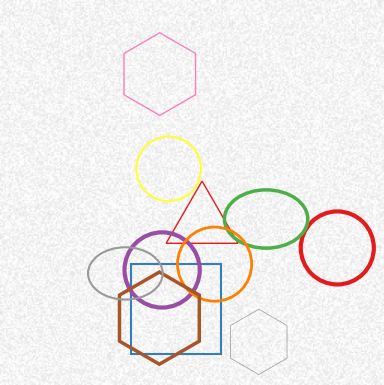[{"shape": "circle", "thickness": 3, "radius": 0.47, "center": [0.876, 0.356]}, {"shape": "triangle", "thickness": 1, "radius": 0.54, "center": [0.525, 0.422]}, {"shape": "square", "thickness": 1.5, "radius": 0.58, "center": [0.457, 0.197]}, {"shape": "oval", "thickness": 2.5, "radius": 0.54, "center": [0.691, 0.431]}, {"shape": "circle", "thickness": 3, "radius": 0.49, "center": [0.421, 0.299]}, {"shape": "circle", "thickness": 2, "radius": 0.48, "center": [0.557, 0.314]}, {"shape": "circle", "thickness": 1.5, "radius": 0.42, "center": [0.438, 0.561]}, {"shape": "hexagon", "thickness": 2.5, "radius": 0.6, "center": [0.414, 0.174]}, {"shape": "hexagon", "thickness": 1, "radius": 0.54, "center": [0.415, 0.808]}, {"shape": "oval", "thickness": 1.5, "radius": 0.48, "center": [0.326, 0.29]}, {"shape": "hexagon", "thickness": 0.5, "radius": 0.42, "center": [0.672, 0.112]}]